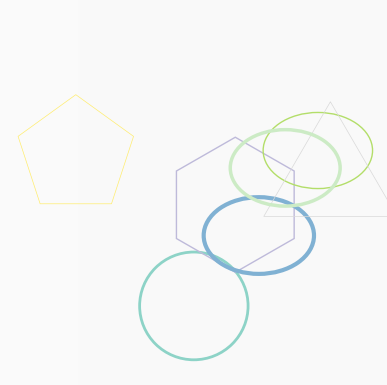[{"shape": "circle", "thickness": 2, "radius": 0.7, "center": [0.5, 0.205]}, {"shape": "hexagon", "thickness": 1, "radius": 0.88, "center": [0.607, 0.468]}, {"shape": "oval", "thickness": 3, "radius": 0.71, "center": [0.668, 0.388]}, {"shape": "oval", "thickness": 1, "radius": 0.71, "center": [0.82, 0.609]}, {"shape": "triangle", "thickness": 0.5, "radius": 0.99, "center": [0.853, 0.537]}, {"shape": "oval", "thickness": 2.5, "radius": 0.71, "center": [0.736, 0.564]}, {"shape": "pentagon", "thickness": 0.5, "radius": 0.78, "center": [0.196, 0.597]}]